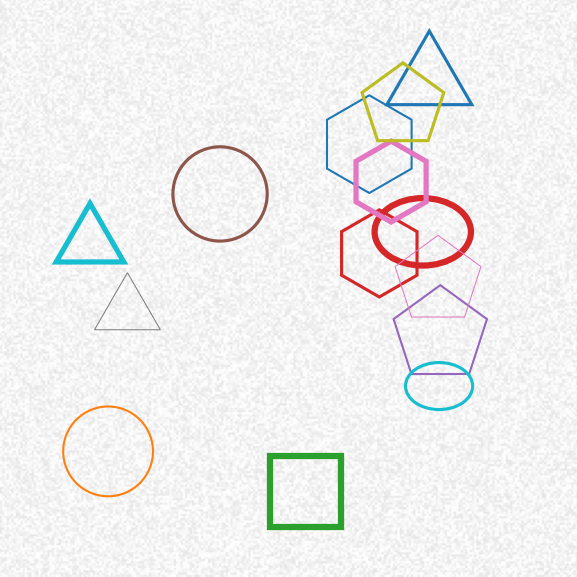[{"shape": "triangle", "thickness": 1.5, "radius": 0.42, "center": [0.743, 0.86]}, {"shape": "hexagon", "thickness": 1, "radius": 0.42, "center": [0.639, 0.749]}, {"shape": "circle", "thickness": 1, "radius": 0.39, "center": [0.187, 0.218]}, {"shape": "square", "thickness": 3, "radius": 0.31, "center": [0.53, 0.148]}, {"shape": "hexagon", "thickness": 1.5, "radius": 0.38, "center": [0.657, 0.56]}, {"shape": "oval", "thickness": 3, "radius": 0.42, "center": [0.732, 0.598]}, {"shape": "pentagon", "thickness": 1, "radius": 0.43, "center": [0.762, 0.42]}, {"shape": "circle", "thickness": 1.5, "radius": 0.41, "center": [0.381, 0.663]}, {"shape": "pentagon", "thickness": 0.5, "radius": 0.39, "center": [0.758, 0.513]}, {"shape": "hexagon", "thickness": 2.5, "radius": 0.35, "center": [0.677, 0.685]}, {"shape": "triangle", "thickness": 0.5, "radius": 0.33, "center": [0.221, 0.461]}, {"shape": "pentagon", "thickness": 1.5, "radius": 0.37, "center": [0.698, 0.816]}, {"shape": "oval", "thickness": 1.5, "radius": 0.29, "center": [0.76, 0.331]}, {"shape": "triangle", "thickness": 2.5, "radius": 0.34, "center": [0.156, 0.579]}]